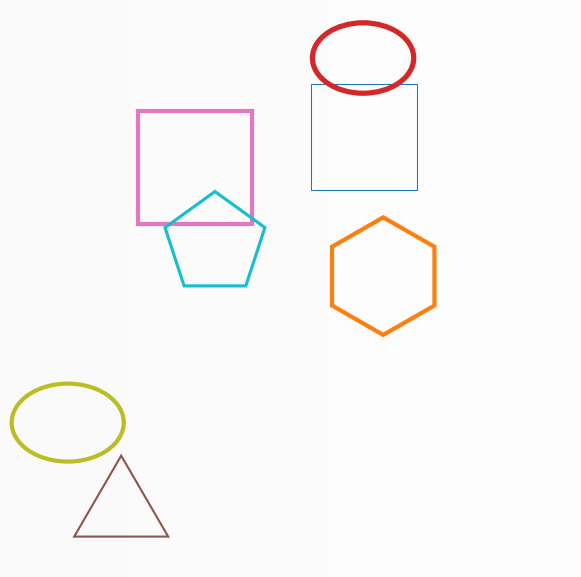[{"shape": "square", "thickness": 0.5, "radius": 0.46, "center": [0.626, 0.761]}, {"shape": "hexagon", "thickness": 2, "radius": 0.51, "center": [0.659, 0.521]}, {"shape": "oval", "thickness": 2.5, "radius": 0.44, "center": [0.625, 0.899]}, {"shape": "triangle", "thickness": 1, "radius": 0.47, "center": [0.209, 0.117]}, {"shape": "square", "thickness": 2, "radius": 0.49, "center": [0.336, 0.709]}, {"shape": "oval", "thickness": 2, "radius": 0.48, "center": [0.116, 0.267]}, {"shape": "pentagon", "thickness": 1.5, "radius": 0.45, "center": [0.37, 0.577]}]